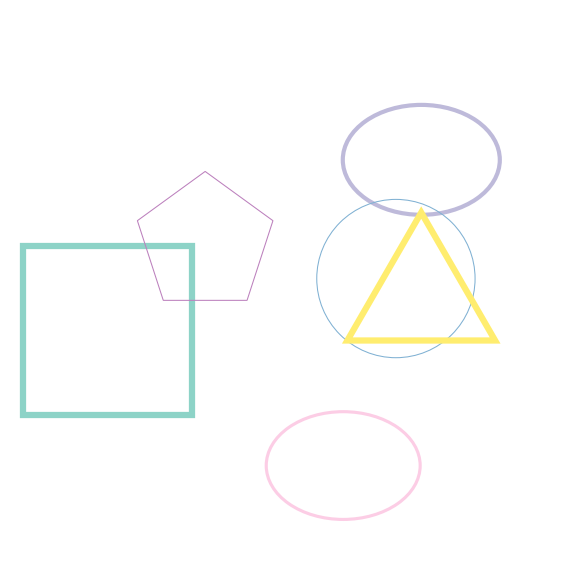[{"shape": "square", "thickness": 3, "radius": 0.73, "center": [0.186, 0.427]}, {"shape": "oval", "thickness": 2, "radius": 0.68, "center": [0.73, 0.722]}, {"shape": "circle", "thickness": 0.5, "radius": 0.69, "center": [0.686, 0.517]}, {"shape": "oval", "thickness": 1.5, "radius": 0.67, "center": [0.594, 0.193]}, {"shape": "pentagon", "thickness": 0.5, "radius": 0.62, "center": [0.355, 0.579]}, {"shape": "triangle", "thickness": 3, "radius": 0.74, "center": [0.729, 0.483]}]